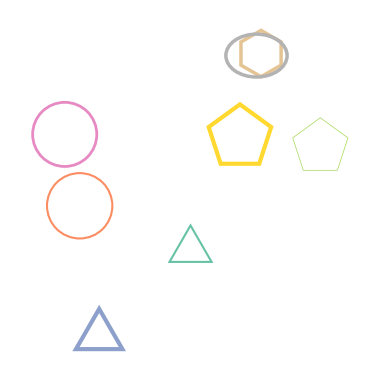[{"shape": "triangle", "thickness": 1.5, "radius": 0.32, "center": [0.495, 0.351]}, {"shape": "circle", "thickness": 1.5, "radius": 0.42, "center": [0.207, 0.465]}, {"shape": "triangle", "thickness": 3, "radius": 0.35, "center": [0.258, 0.128]}, {"shape": "circle", "thickness": 2, "radius": 0.42, "center": [0.168, 0.651]}, {"shape": "pentagon", "thickness": 0.5, "radius": 0.38, "center": [0.832, 0.619]}, {"shape": "pentagon", "thickness": 3, "radius": 0.43, "center": [0.623, 0.644]}, {"shape": "hexagon", "thickness": 2.5, "radius": 0.3, "center": [0.678, 0.861]}, {"shape": "oval", "thickness": 2.5, "radius": 0.4, "center": [0.666, 0.856]}]